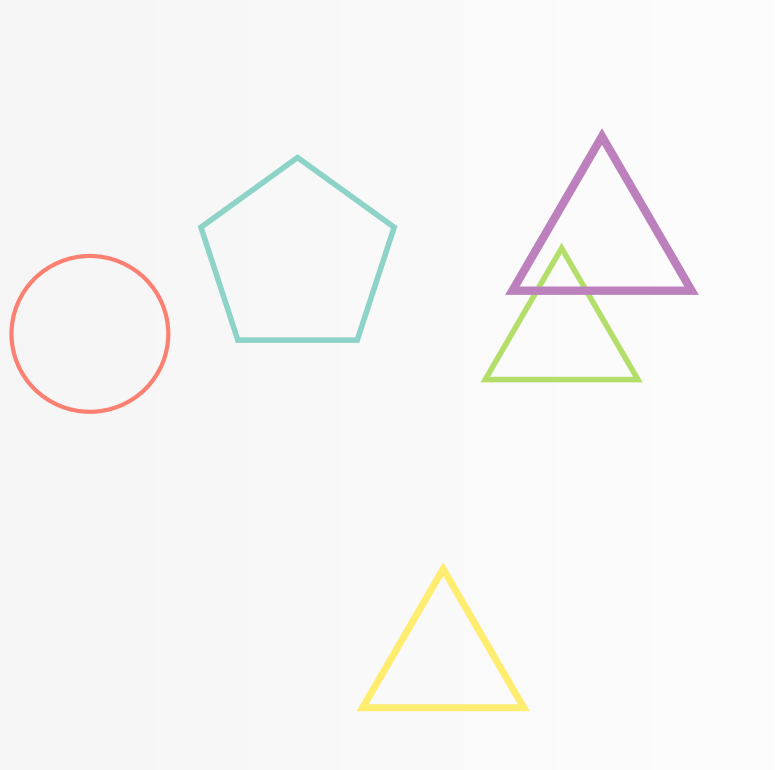[{"shape": "pentagon", "thickness": 2, "radius": 0.66, "center": [0.384, 0.664]}, {"shape": "circle", "thickness": 1.5, "radius": 0.51, "center": [0.116, 0.566]}, {"shape": "triangle", "thickness": 2, "radius": 0.57, "center": [0.725, 0.564]}, {"shape": "triangle", "thickness": 3, "radius": 0.67, "center": [0.777, 0.689]}, {"shape": "triangle", "thickness": 2.5, "radius": 0.6, "center": [0.572, 0.141]}]